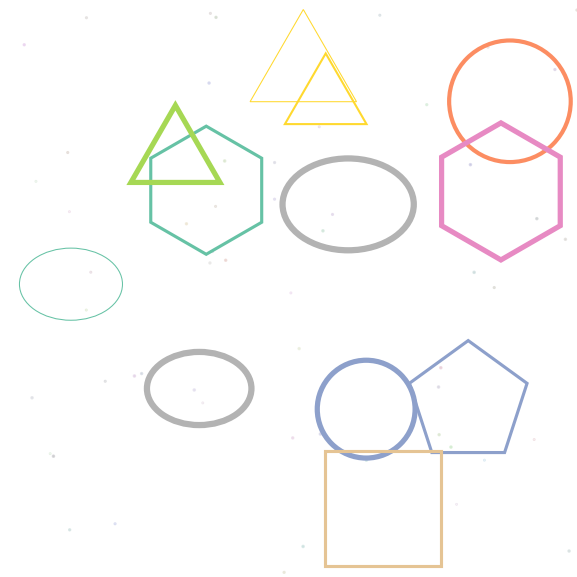[{"shape": "hexagon", "thickness": 1.5, "radius": 0.55, "center": [0.357, 0.67]}, {"shape": "oval", "thickness": 0.5, "radius": 0.45, "center": [0.123, 0.507]}, {"shape": "circle", "thickness": 2, "radius": 0.53, "center": [0.883, 0.824]}, {"shape": "pentagon", "thickness": 1.5, "radius": 0.54, "center": [0.811, 0.302]}, {"shape": "circle", "thickness": 2.5, "radius": 0.42, "center": [0.634, 0.291]}, {"shape": "hexagon", "thickness": 2.5, "radius": 0.59, "center": [0.867, 0.668]}, {"shape": "triangle", "thickness": 2.5, "radius": 0.44, "center": [0.304, 0.728]}, {"shape": "triangle", "thickness": 0.5, "radius": 0.53, "center": [0.525, 0.876]}, {"shape": "triangle", "thickness": 1, "radius": 0.41, "center": [0.564, 0.825]}, {"shape": "square", "thickness": 1.5, "radius": 0.5, "center": [0.663, 0.118]}, {"shape": "oval", "thickness": 3, "radius": 0.57, "center": [0.603, 0.645]}, {"shape": "oval", "thickness": 3, "radius": 0.45, "center": [0.345, 0.326]}]